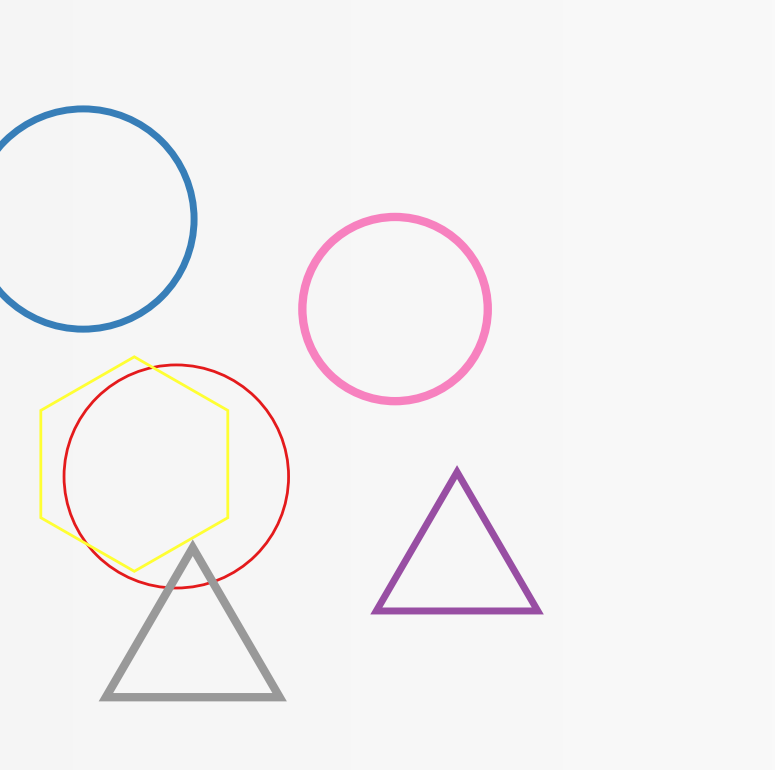[{"shape": "circle", "thickness": 1, "radius": 0.72, "center": [0.227, 0.381]}, {"shape": "circle", "thickness": 2.5, "radius": 0.72, "center": [0.107, 0.716]}, {"shape": "triangle", "thickness": 2.5, "radius": 0.6, "center": [0.59, 0.267]}, {"shape": "hexagon", "thickness": 1, "radius": 0.7, "center": [0.173, 0.397]}, {"shape": "circle", "thickness": 3, "radius": 0.6, "center": [0.51, 0.599]}, {"shape": "triangle", "thickness": 3, "radius": 0.65, "center": [0.249, 0.159]}]